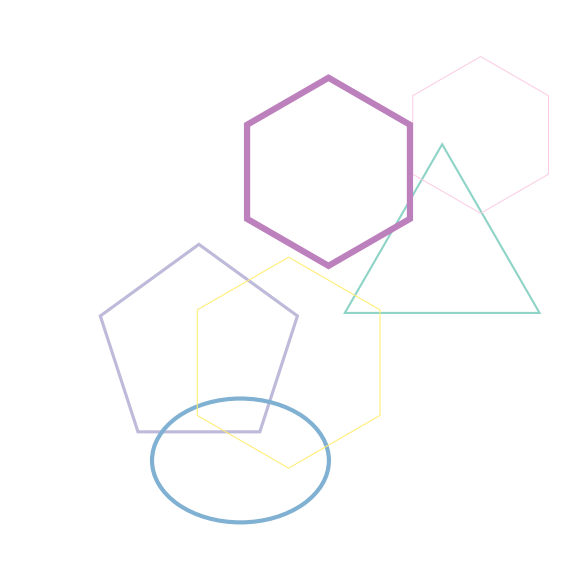[{"shape": "triangle", "thickness": 1, "radius": 0.97, "center": [0.766, 0.555]}, {"shape": "pentagon", "thickness": 1.5, "radius": 0.9, "center": [0.344, 0.397]}, {"shape": "oval", "thickness": 2, "radius": 0.77, "center": [0.416, 0.202]}, {"shape": "hexagon", "thickness": 0.5, "radius": 0.68, "center": [0.832, 0.765]}, {"shape": "hexagon", "thickness": 3, "radius": 0.81, "center": [0.569, 0.702]}, {"shape": "hexagon", "thickness": 0.5, "radius": 0.91, "center": [0.5, 0.371]}]